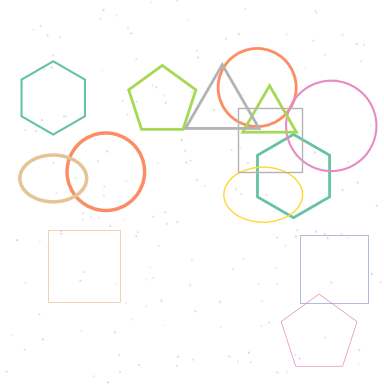[{"shape": "hexagon", "thickness": 2, "radius": 0.54, "center": [0.762, 0.543]}, {"shape": "hexagon", "thickness": 1.5, "radius": 0.48, "center": [0.138, 0.746]}, {"shape": "circle", "thickness": 2.5, "radius": 0.5, "center": [0.275, 0.554]}, {"shape": "circle", "thickness": 2, "radius": 0.51, "center": [0.668, 0.773]}, {"shape": "square", "thickness": 0.5, "radius": 0.44, "center": [0.868, 0.302]}, {"shape": "circle", "thickness": 1.5, "radius": 0.59, "center": [0.86, 0.673]}, {"shape": "pentagon", "thickness": 0.5, "radius": 0.52, "center": [0.829, 0.133]}, {"shape": "pentagon", "thickness": 2, "radius": 0.46, "center": [0.422, 0.738]}, {"shape": "triangle", "thickness": 2, "radius": 0.4, "center": [0.7, 0.697]}, {"shape": "oval", "thickness": 1, "radius": 0.51, "center": [0.684, 0.494]}, {"shape": "oval", "thickness": 2.5, "radius": 0.43, "center": [0.138, 0.537]}, {"shape": "square", "thickness": 0.5, "radius": 0.47, "center": [0.218, 0.309]}, {"shape": "square", "thickness": 1, "radius": 0.42, "center": [0.7, 0.637]}, {"shape": "triangle", "thickness": 2, "radius": 0.55, "center": [0.577, 0.722]}]